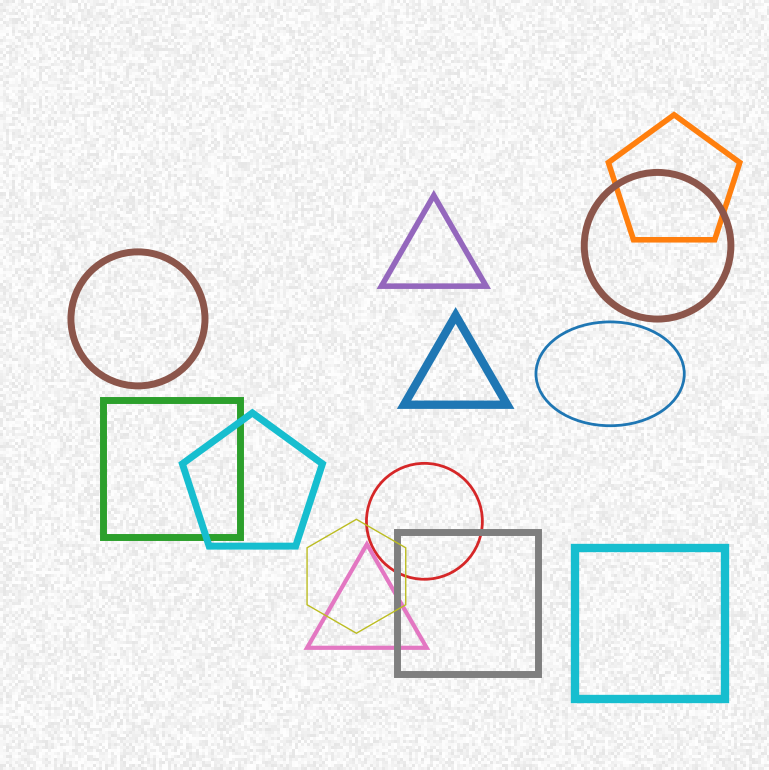[{"shape": "oval", "thickness": 1, "radius": 0.48, "center": [0.792, 0.515]}, {"shape": "triangle", "thickness": 3, "radius": 0.39, "center": [0.592, 0.513]}, {"shape": "pentagon", "thickness": 2, "radius": 0.45, "center": [0.875, 0.761]}, {"shape": "square", "thickness": 2.5, "radius": 0.45, "center": [0.223, 0.392]}, {"shape": "circle", "thickness": 1, "radius": 0.38, "center": [0.551, 0.323]}, {"shape": "triangle", "thickness": 2, "radius": 0.39, "center": [0.563, 0.668]}, {"shape": "circle", "thickness": 2.5, "radius": 0.44, "center": [0.179, 0.586]}, {"shape": "circle", "thickness": 2.5, "radius": 0.48, "center": [0.854, 0.681]}, {"shape": "triangle", "thickness": 1.5, "radius": 0.45, "center": [0.476, 0.204]}, {"shape": "square", "thickness": 2.5, "radius": 0.46, "center": [0.607, 0.217]}, {"shape": "hexagon", "thickness": 0.5, "radius": 0.37, "center": [0.463, 0.252]}, {"shape": "square", "thickness": 3, "radius": 0.49, "center": [0.844, 0.19]}, {"shape": "pentagon", "thickness": 2.5, "radius": 0.48, "center": [0.328, 0.368]}]